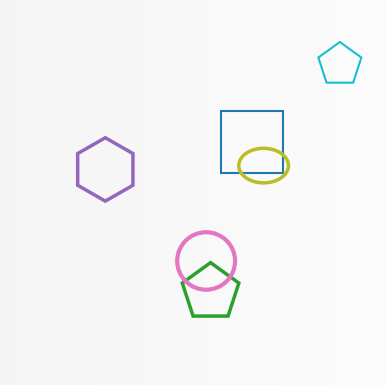[{"shape": "square", "thickness": 1.5, "radius": 0.4, "center": [0.651, 0.631]}, {"shape": "pentagon", "thickness": 2.5, "radius": 0.38, "center": [0.543, 0.241]}, {"shape": "hexagon", "thickness": 2.5, "radius": 0.41, "center": [0.272, 0.56]}, {"shape": "circle", "thickness": 3, "radius": 0.37, "center": [0.532, 0.322]}, {"shape": "oval", "thickness": 2.5, "radius": 0.32, "center": [0.68, 0.57]}, {"shape": "pentagon", "thickness": 1.5, "radius": 0.29, "center": [0.877, 0.833]}]